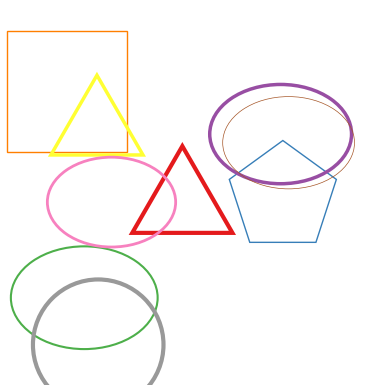[{"shape": "triangle", "thickness": 3, "radius": 0.75, "center": [0.474, 0.47]}, {"shape": "pentagon", "thickness": 1, "radius": 0.73, "center": [0.735, 0.489]}, {"shape": "oval", "thickness": 1.5, "radius": 0.95, "center": [0.219, 0.227]}, {"shape": "oval", "thickness": 2.5, "radius": 0.92, "center": [0.729, 0.652]}, {"shape": "square", "thickness": 1, "radius": 0.78, "center": [0.174, 0.762]}, {"shape": "triangle", "thickness": 2.5, "radius": 0.69, "center": [0.252, 0.667]}, {"shape": "oval", "thickness": 0.5, "radius": 0.86, "center": [0.75, 0.629]}, {"shape": "oval", "thickness": 2, "radius": 0.83, "center": [0.29, 0.475]}, {"shape": "circle", "thickness": 3, "radius": 0.85, "center": [0.255, 0.105]}]